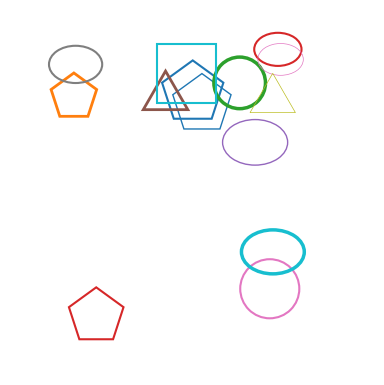[{"shape": "pentagon", "thickness": 1.5, "radius": 0.42, "center": [0.501, 0.759]}, {"shape": "pentagon", "thickness": 1, "radius": 0.4, "center": [0.524, 0.729]}, {"shape": "pentagon", "thickness": 2, "radius": 0.31, "center": [0.192, 0.748]}, {"shape": "circle", "thickness": 2.5, "radius": 0.33, "center": [0.623, 0.785]}, {"shape": "oval", "thickness": 1.5, "radius": 0.31, "center": [0.722, 0.872]}, {"shape": "pentagon", "thickness": 1.5, "radius": 0.37, "center": [0.25, 0.179]}, {"shape": "oval", "thickness": 1, "radius": 0.42, "center": [0.663, 0.63]}, {"shape": "triangle", "thickness": 2, "radius": 0.33, "center": [0.43, 0.749]}, {"shape": "oval", "thickness": 0.5, "radius": 0.3, "center": [0.729, 0.846]}, {"shape": "circle", "thickness": 1.5, "radius": 0.38, "center": [0.701, 0.25]}, {"shape": "oval", "thickness": 1.5, "radius": 0.35, "center": [0.196, 0.833]}, {"shape": "triangle", "thickness": 0.5, "radius": 0.34, "center": [0.708, 0.741]}, {"shape": "square", "thickness": 1.5, "radius": 0.39, "center": [0.484, 0.809]}, {"shape": "oval", "thickness": 2.5, "radius": 0.41, "center": [0.709, 0.346]}]